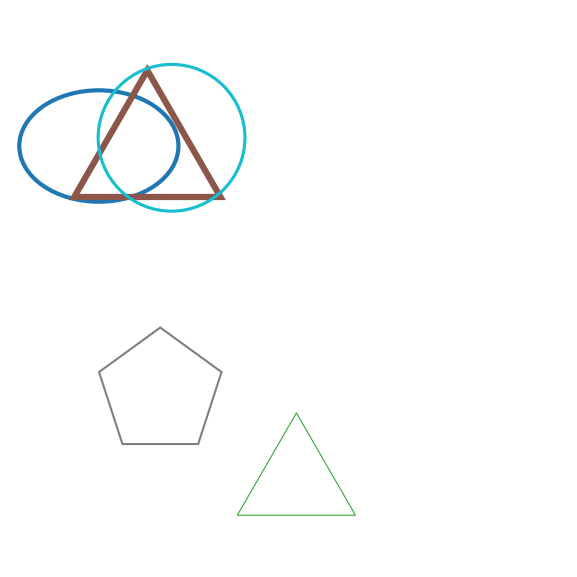[{"shape": "oval", "thickness": 2, "radius": 0.69, "center": [0.171, 0.746]}, {"shape": "triangle", "thickness": 0.5, "radius": 0.59, "center": [0.513, 0.166]}, {"shape": "triangle", "thickness": 3, "radius": 0.73, "center": [0.255, 0.731]}, {"shape": "pentagon", "thickness": 1, "radius": 0.56, "center": [0.278, 0.32]}, {"shape": "circle", "thickness": 1.5, "radius": 0.64, "center": [0.297, 0.761]}]